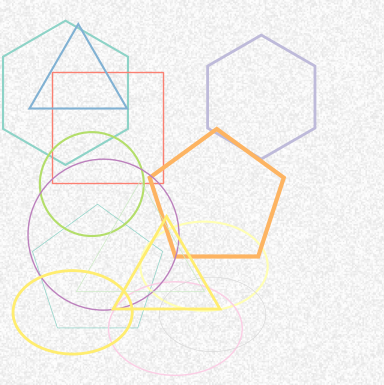[{"shape": "pentagon", "thickness": 0.5, "radius": 0.89, "center": [0.253, 0.292]}, {"shape": "hexagon", "thickness": 1.5, "radius": 0.94, "center": [0.17, 0.759]}, {"shape": "oval", "thickness": 1.5, "radius": 0.83, "center": [0.53, 0.309]}, {"shape": "hexagon", "thickness": 2, "radius": 0.81, "center": [0.679, 0.748]}, {"shape": "square", "thickness": 1, "radius": 0.72, "center": [0.28, 0.67]}, {"shape": "triangle", "thickness": 1.5, "radius": 0.73, "center": [0.203, 0.791]}, {"shape": "pentagon", "thickness": 3, "radius": 0.92, "center": [0.563, 0.482]}, {"shape": "circle", "thickness": 1.5, "radius": 0.67, "center": [0.239, 0.522]}, {"shape": "oval", "thickness": 1, "radius": 0.87, "center": [0.456, 0.147]}, {"shape": "oval", "thickness": 0.5, "radius": 0.69, "center": [0.552, 0.183]}, {"shape": "circle", "thickness": 1, "radius": 0.98, "center": [0.269, 0.391]}, {"shape": "triangle", "thickness": 0.5, "radius": 0.96, "center": [0.365, 0.338]}, {"shape": "oval", "thickness": 2, "radius": 0.77, "center": [0.189, 0.189]}, {"shape": "triangle", "thickness": 2, "radius": 0.8, "center": [0.433, 0.277]}]